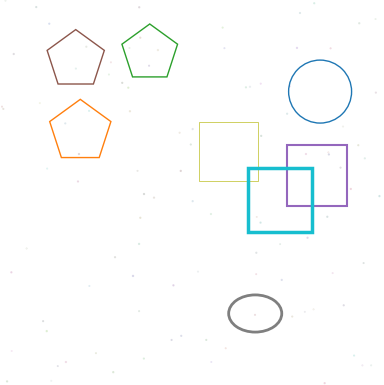[{"shape": "circle", "thickness": 1, "radius": 0.41, "center": [0.831, 0.762]}, {"shape": "pentagon", "thickness": 1, "radius": 0.42, "center": [0.209, 0.658]}, {"shape": "pentagon", "thickness": 1, "radius": 0.38, "center": [0.389, 0.862]}, {"shape": "square", "thickness": 1.5, "radius": 0.39, "center": [0.823, 0.544]}, {"shape": "pentagon", "thickness": 1, "radius": 0.39, "center": [0.197, 0.845]}, {"shape": "oval", "thickness": 2, "radius": 0.34, "center": [0.663, 0.186]}, {"shape": "square", "thickness": 0.5, "radius": 0.38, "center": [0.593, 0.606]}, {"shape": "square", "thickness": 2.5, "radius": 0.42, "center": [0.727, 0.48]}]